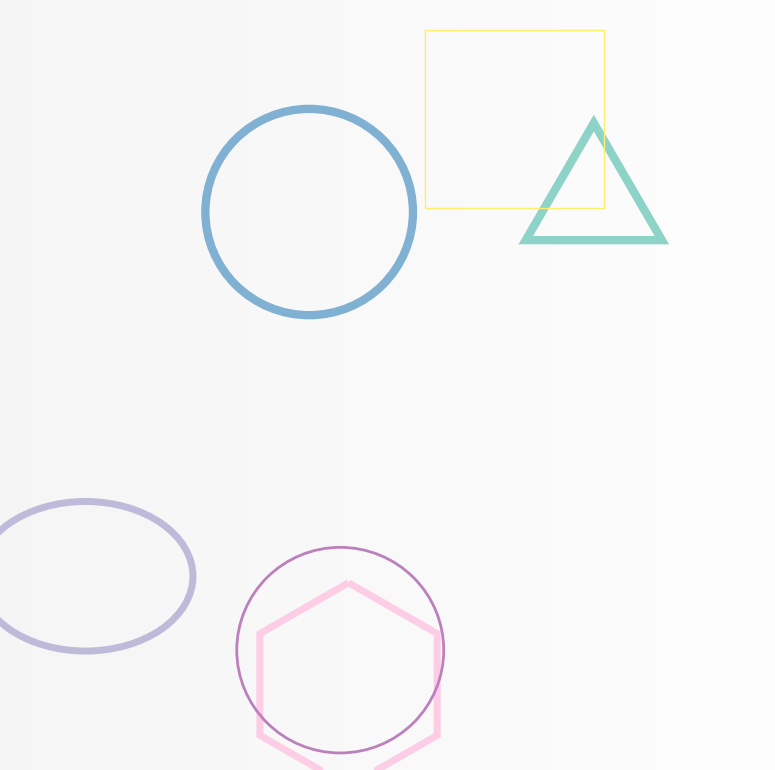[{"shape": "triangle", "thickness": 3, "radius": 0.51, "center": [0.766, 0.739]}, {"shape": "oval", "thickness": 2.5, "radius": 0.69, "center": [0.11, 0.252]}, {"shape": "circle", "thickness": 3, "radius": 0.67, "center": [0.399, 0.725]}, {"shape": "hexagon", "thickness": 2.5, "radius": 0.66, "center": [0.45, 0.111]}, {"shape": "circle", "thickness": 1, "radius": 0.67, "center": [0.439, 0.156]}, {"shape": "square", "thickness": 0.5, "radius": 0.58, "center": [0.664, 0.846]}]